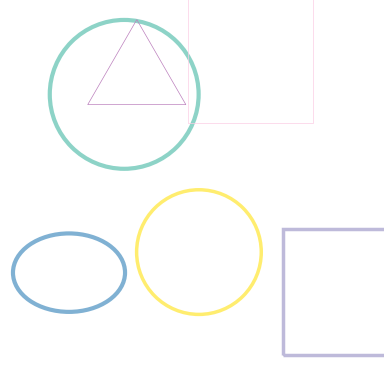[{"shape": "circle", "thickness": 3, "radius": 0.97, "center": [0.323, 0.755]}, {"shape": "square", "thickness": 2.5, "radius": 0.81, "center": [0.899, 0.241]}, {"shape": "oval", "thickness": 3, "radius": 0.73, "center": [0.179, 0.292]}, {"shape": "square", "thickness": 0.5, "radius": 0.81, "center": [0.65, 0.842]}, {"shape": "triangle", "thickness": 0.5, "radius": 0.74, "center": [0.355, 0.802]}, {"shape": "circle", "thickness": 2.5, "radius": 0.81, "center": [0.517, 0.345]}]